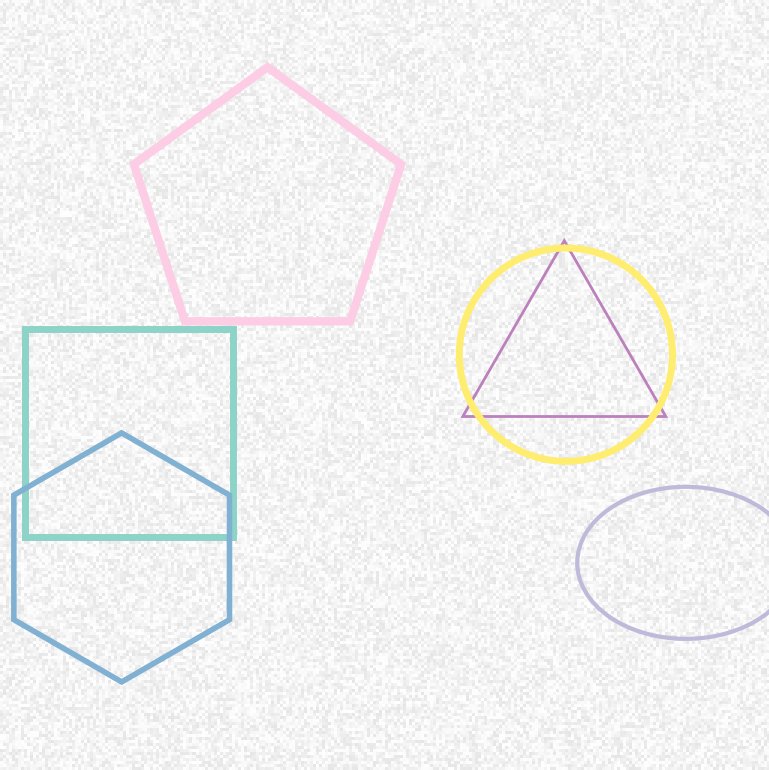[{"shape": "square", "thickness": 2.5, "radius": 0.67, "center": [0.168, 0.438]}, {"shape": "oval", "thickness": 1.5, "radius": 0.71, "center": [0.891, 0.269]}, {"shape": "hexagon", "thickness": 2, "radius": 0.81, "center": [0.158, 0.276]}, {"shape": "pentagon", "thickness": 3, "radius": 0.91, "center": [0.347, 0.73]}, {"shape": "triangle", "thickness": 1, "radius": 0.76, "center": [0.733, 0.535]}, {"shape": "circle", "thickness": 2.5, "radius": 0.69, "center": [0.735, 0.539]}]